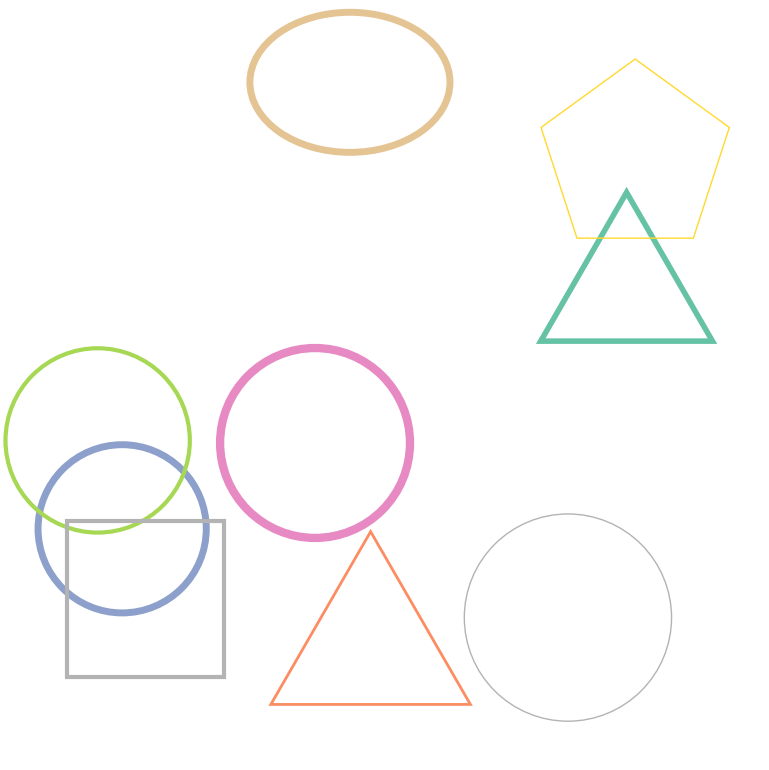[{"shape": "triangle", "thickness": 2, "radius": 0.64, "center": [0.814, 0.621]}, {"shape": "triangle", "thickness": 1, "radius": 0.75, "center": [0.481, 0.16]}, {"shape": "circle", "thickness": 2.5, "radius": 0.55, "center": [0.159, 0.313]}, {"shape": "circle", "thickness": 3, "radius": 0.62, "center": [0.409, 0.425]}, {"shape": "circle", "thickness": 1.5, "radius": 0.6, "center": [0.127, 0.428]}, {"shape": "pentagon", "thickness": 0.5, "radius": 0.64, "center": [0.825, 0.795]}, {"shape": "oval", "thickness": 2.5, "radius": 0.65, "center": [0.454, 0.893]}, {"shape": "circle", "thickness": 0.5, "radius": 0.67, "center": [0.738, 0.198]}, {"shape": "square", "thickness": 1.5, "radius": 0.51, "center": [0.189, 0.222]}]